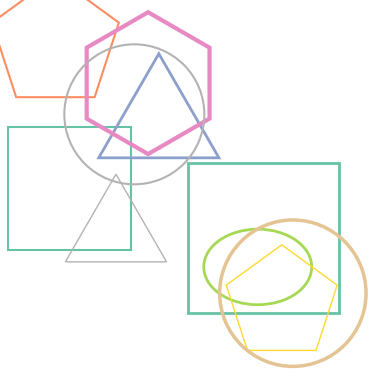[{"shape": "square", "thickness": 2, "radius": 0.98, "center": [0.685, 0.381]}, {"shape": "square", "thickness": 1.5, "radius": 0.8, "center": [0.18, 0.51]}, {"shape": "pentagon", "thickness": 1.5, "radius": 0.87, "center": [0.144, 0.888]}, {"shape": "triangle", "thickness": 2, "radius": 0.9, "center": [0.413, 0.68]}, {"shape": "hexagon", "thickness": 3, "radius": 0.92, "center": [0.385, 0.784]}, {"shape": "oval", "thickness": 2, "radius": 0.7, "center": [0.669, 0.307]}, {"shape": "pentagon", "thickness": 1, "radius": 0.76, "center": [0.732, 0.213]}, {"shape": "circle", "thickness": 2.5, "radius": 0.95, "center": [0.761, 0.239]}, {"shape": "circle", "thickness": 1.5, "radius": 0.91, "center": [0.349, 0.703]}, {"shape": "triangle", "thickness": 1, "radius": 0.76, "center": [0.301, 0.396]}]